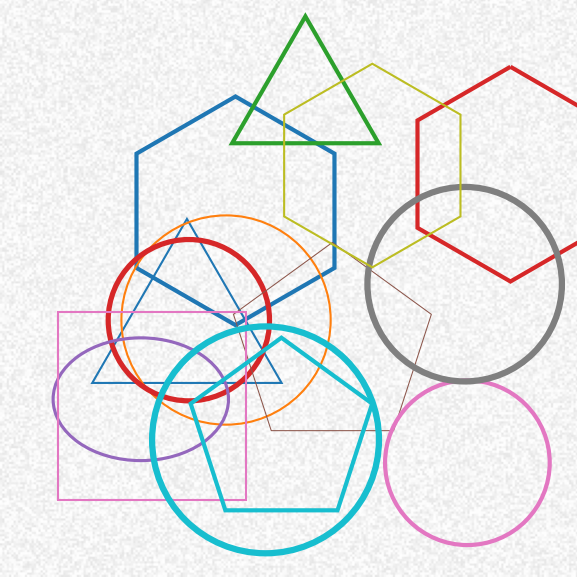[{"shape": "hexagon", "thickness": 2, "radius": 0.99, "center": [0.408, 0.634]}, {"shape": "triangle", "thickness": 1, "radius": 0.95, "center": [0.324, 0.431]}, {"shape": "circle", "thickness": 1, "radius": 0.91, "center": [0.391, 0.445]}, {"shape": "triangle", "thickness": 2, "radius": 0.73, "center": [0.529, 0.824]}, {"shape": "hexagon", "thickness": 2, "radius": 0.93, "center": [0.884, 0.698]}, {"shape": "circle", "thickness": 2.5, "radius": 0.7, "center": [0.327, 0.445]}, {"shape": "oval", "thickness": 1.5, "radius": 0.76, "center": [0.244, 0.308]}, {"shape": "pentagon", "thickness": 0.5, "radius": 0.9, "center": [0.576, 0.399]}, {"shape": "circle", "thickness": 2, "radius": 0.71, "center": [0.809, 0.198]}, {"shape": "square", "thickness": 1, "radius": 0.82, "center": [0.263, 0.296]}, {"shape": "circle", "thickness": 3, "radius": 0.84, "center": [0.805, 0.507]}, {"shape": "hexagon", "thickness": 1, "radius": 0.88, "center": [0.645, 0.713]}, {"shape": "pentagon", "thickness": 2, "radius": 0.83, "center": [0.487, 0.249]}, {"shape": "circle", "thickness": 3, "radius": 0.98, "center": [0.46, 0.237]}]